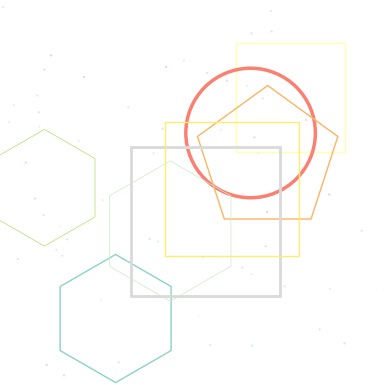[{"shape": "hexagon", "thickness": 1, "radius": 0.83, "center": [0.3, 0.173]}, {"shape": "square", "thickness": 1, "radius": 0.7, "center": [0.754, 0.747]}, {"shape": "circle", "thickness": 2.5, "radius": 0.84, "center": [0.651, 0.655]}, {"shape": "pentagon", "thickness": 1, "radius": 0.96, "center": [0.695, 0.586]}, {"shape": "hexagon", "thickness": 0.5, "radius": 0.76, "center": [0.115, 0.512]}, {"shape": "square", "thickness": 2, "radius": 0.97, "center": [0.534, 0.425]}, {"shape": "hexagon", "thickness": 0.5, "radius": 0.91, "center": [0.442, 0.4]}, {"shape": "square", "thickness": 1, "radius": 0.87, "center": [0.603, 0.51]}]